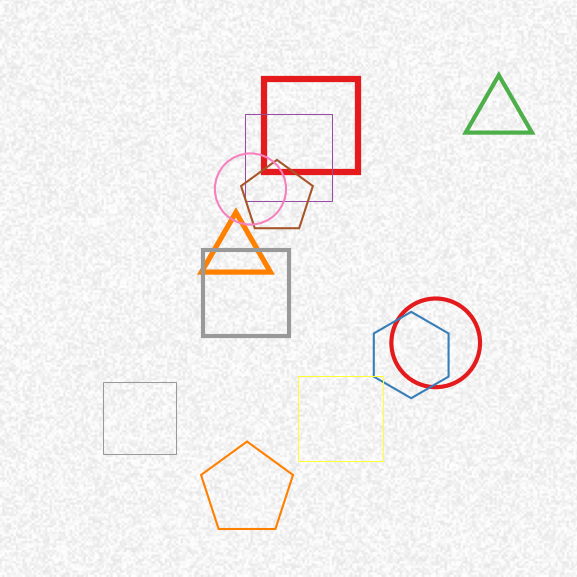[{"shape": "square", "thickness": 3, "radius": 0.4, "center": [0.538, 0.782]}, {"shape": "circle", "thickness": 2, "radius": 0.38, "center": [0.754, 0.405]}, {"shape": "hexagon", "thickness": 1, "radius": 0.37, "center": [0.712, 0.384]}, {"shape": "triangle", "thickness": 2, "radius": 0.33, "center": [0.864, 0.803]}, {"shape": "square", "thickness": 0.5, "radius": 0.38, "center": [0.5, 0.727]}, {"shape": "pentagon", "thickness": 1, "radius": 0.42, "center": [0.428, 0.151]}, {"shape": "triangle", "thickness": 2.5, "radius": 0.34, "center": [0.409, 0.562]}, {"shape": "square", "thickness": 0.5, "radius": 0.37, "center": [0.59, 0.274]}, {"shape": "pentagon", "thickness": 1, "radius": 0.33, "center": [0.48, 0.657]}, {"shape": "circle", "thickness": 1, "radius": 0.31, "center": [0.434, 0.672]}, {"shape": "square", "thickness": 2, "radius": 0.37, "center": [0.426, 0.492]}, {"shape": "square", "thickness": 0.5, "radius": 0.31, "center": [0.241, 0.275]}]